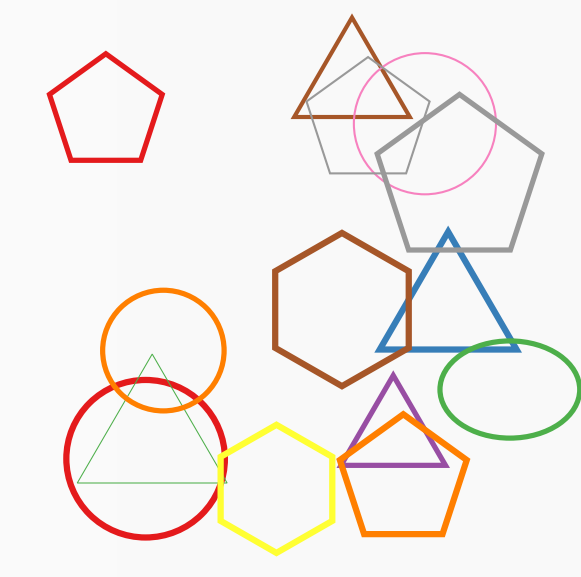[{"shape": "circle", "thickness": 3, "radius": 0.68, "center": [0.251, 0.205]}, {"shape": "pentagon", "thickness": 2.5, "radius": 0.51, "center": [0.182, 0.804]}, {"shape": "triangle", "thickness": 3, "radius": 0.68, "center": [0.771, 0.462]}, {"shape": "triangle", "thickness": 0.5, "radius": 0.74, "center": [0.262, 0.237]}, {"shape": "oval", "thickness": 2.5, "radius": 0.6, "center": [0.877, 0.325]}, {"shape": "triangle", "thickness": 2.5, "radius": 0.52, "center": [0.677, 0.245]}, {"shape": "pentagon", "thickness": 3, "radius": 0.57, "center": [0.694, 0.167]}, {"shape": "circle", "thickness": 2.5, "radius": 0.52, "center": [0.281, 0.392]}, {"shape": "hexagon", "thickness": 3, "radius": 0.55, "center": [0.476, 0.153]}, {"shape": "triangle", "thickness": 2, "radius": 0.57, "center": [0.606, 0.854]}, {"shape": "hexagon", "thickness": 3, "radius": 0.66, "center": [0.588, 0.463]}, {"shape": "circle", "thickness": 1, "radius": 0.61, "center": [0.731, 0.785]}, {"shape": "pentagon", "thickness": 1, "radius": 0.56, "center": [0.633, 0.789]}, {"shape": "pentagon", "thickness": 2.5, "radius": 0.74, "center": [0.791, 0.687]}]